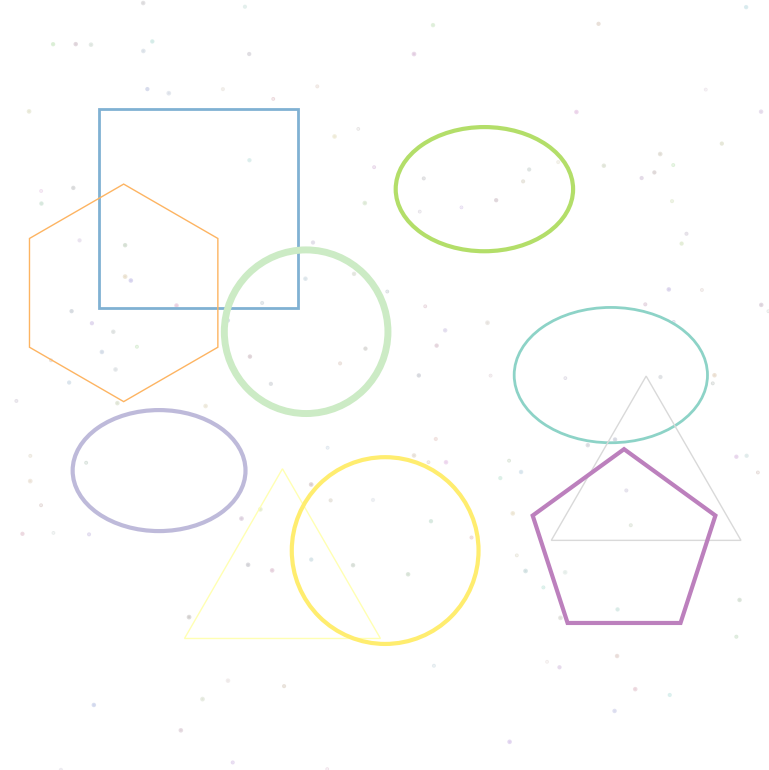[{"shape": "oval", "thickness": 1, "radius": 0.63, "center": [0.793, 0.513]}, {"shape": "triangle", "thickness": 0.5, "radius": 0.73, "center": [0.367, 0.244]}, {"shape": "oval", "thickness": 1.5, "radius": 0.56, "center": [0.207, 0.389]}, {"shape": "square", "thickness": 1, "radius": 0.65, "center": [0.258, 0.73]}, {"shape": "hexagon", "thickness": 0.5, "radius": 0.71, "center": [0.161, 0.62]}, {"shape": "oval", "thickness": 1.5, "radius": 0.58, "center": [0.629, 0.754]}, {"shape": "triangle", "thickness": 0.5, "radius": 0.71, "center": [0.839, 0.369]}, {"shape": "pentagon", "thickness": 1.5, "radius": 0.62, "center": [0.81, 0.292]}, {"shape": "circle", "thickness": 2.5, "radius": 0.53, "center": [0.398, 0.569]}, {"shape": "circle", "thickness": 1.5, "radius": 0.61, "center": [0.5, 0.285]}]